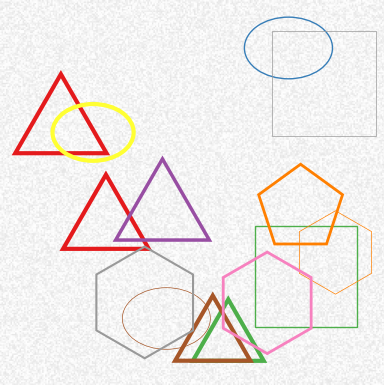[{"shape": "triangle", "thickness": 3, "radius": 0.68, "center": [0.158, 0.67]}, {"shape": "triangle", "thickness": 3, "radius": 0.64, "center": [0.275, 0.418]}, {"shape": "oval", "thickness": 1, "radius": 0.57, "center": [0.749, 0.875]}, {"shape": "triangle", "thickness": 3, "radius": 0.53, "center": [0.593, 0.116]}, {"shape": "square", "thickness": 1, "radius": 0.66, "center": [0.795, 0.283]}, {"shape": "triangle", "thickness": 2.5, "radius": 0.7, "center": [0.422, 0.447]}, {"shape": "hexagon", "thickness": 0.5, "radius": 0.54, "center": [0.871, 0.344]}, {"shape": "pentagon", "thickness": 2, "radius": 0.57, "center": [0.781, 0.459]}, {"shape": "oval", "thickness": 3, "radius": 0.53, "center": [0.242, 0.656]}, {"shape": "oval", "thickness": 0.5, "radius": 0.57, "center": [0.432, 0.173]}, {"shape": "triangle", "thickness": 3, "radius": 0.56, "center": [0.553, 0.119]}, {"shape": "hexagon", "thickness": 2, "radius": 0.66, "center": [0.694, 0.213]}, {"shape": "hexagon", "thickness": 1.5, "radius": 0.72, "center": [0.376, 0.214]}, {"shape": "square", "thickness": 0.5, "radius": 0.68, "center": [0.841, 0.783]}]